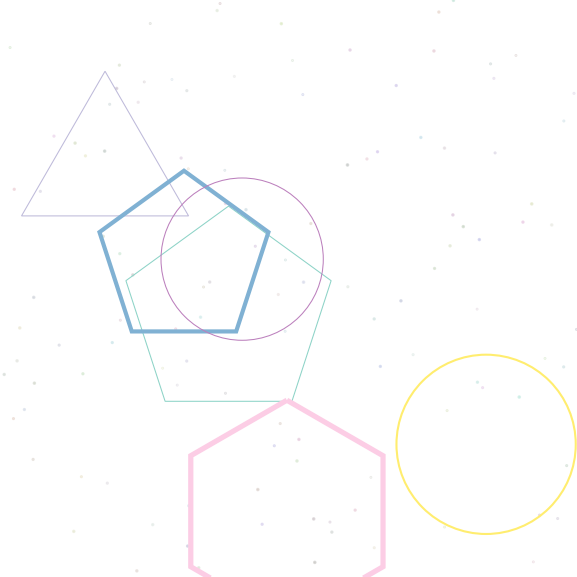[{"shape": "pentagon", "thickness": 0.5, "radius": 0.93, "center": [0.396, 0.455]}, {"shape": "triangle", "thickness": 0.5, "radius": 0.83, "center": [0.182, 0.709]}, {"shape": "pentagon", "thickness": 2, "radius": 0.77, "center": [0.319, 0.55]}, {"shape": "hexagon", "thickness": 2.5, "radius": 0.96, "center": [0.497, 0.114]}, {"shape": "circle", "thickness": 0.5, "radius": 0.7, "center": [0.419, 0.55]}, {"shape": "circle", "thickness": 1, "radius": 0.78, "center": [0.842, 0.23]}]